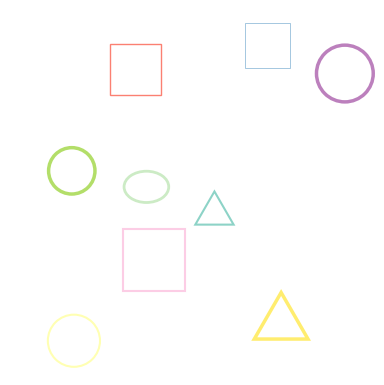[{"shape": "triangle", "thickness": 1.5, "radius": 0.29, "center": [0.557, 0.445]}, {"shape": "circle", "thickness": 1.5, "radius": 0.34, "center": [0.192, 0.115]}, {"shape": "square", "thickness": 1, "radius": 0.33, "center": [0.352, 0.82]}, {"shape": "square", "thickness": 0.5, "radius": 0.29, "center": [0.694, 0.883]}, {"shape": "circle", "thickness": 2.5, "radius": 0.3, "center": [0.186, 0.556]}, {"shape": "square", "thickness": 1.5, "radius": 0.4, "center": [0.399, 0.325]}, {"shape": "circle", "thickness": 2.5, "radius": 0.37, "center": [0.896, 0.809]}, {"shape": "oval", "thickness": 2, "radius": 0.29, "center": [0.38, 0.515]}, {"shape": "triangle", "thickness": 2.5, "radius": 0.4, "center": [0.73, 0.16]}]